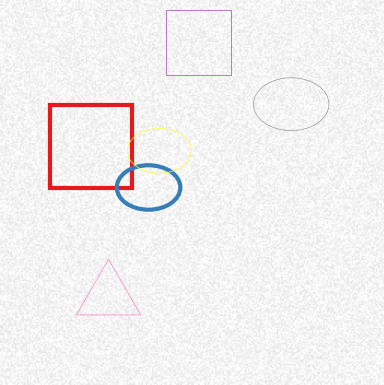[{"shape": "square", "thickness": 3, "radius": 0.54, "center": [0.236, 0.619]}, {"shape": "oval", "thickness": 3, "radius": 0.41, "center": [0.386, 0.513]}, {"shape": "square", "thickness": 0.5, "radius": 0.42, "center": [0.516, 0.89]}, {"shape": "oval", "thickness": 0.5, "radius": 0.42, "center": [0.414, 0.608]}, {"shape": "triangle", "thickness": 0.5, "radius": 0.48, "center": [0.282, 0.23]}, {"shape": "oval", "thickness": 0.5, "radius": 0.49, "center": [0.756, 0.729]}]